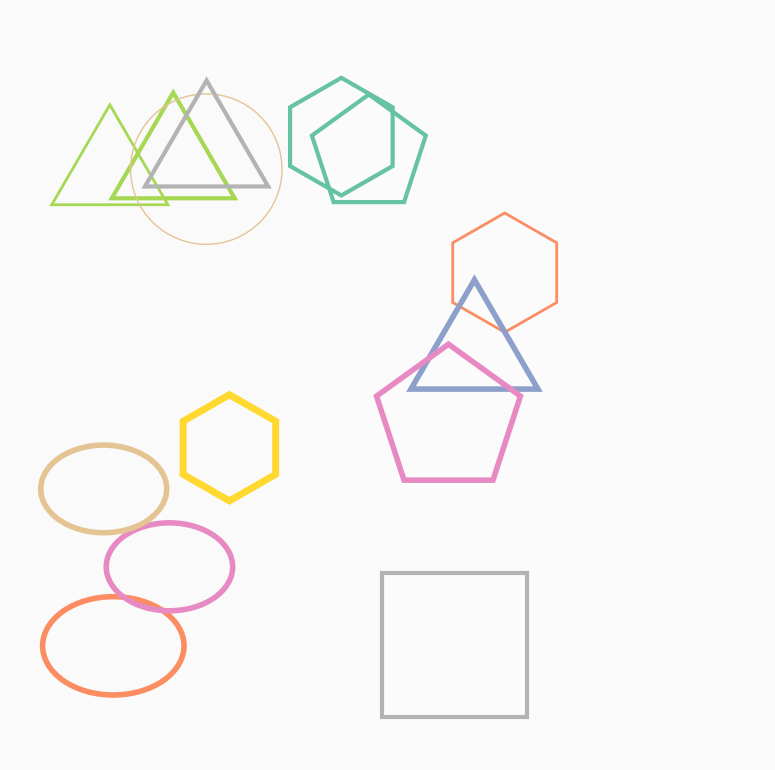[{"shape": "pentagon", "thickness": 1.5, "radius": 0.39, "center": [0.476, 0.8]}, {"shape": "hexagon", "thickness": 1.5, "radius": 0.38, "center": [0.44, 0.823]}, {"shape": "hexagon", "thickness": 1, "radius": 0.39, "center": [0.651, 0.646]}, {"shape": "oval", "thickness": 2, "radius": 0.46, "center": [0.146, 0.161]}, {"shape": "triangle", "thickness": 2, "radius": 0.47, "center": [0.612, 0.542]}, {"shape": "pentagon", "thickness": 2, "radius": 0.49, "center": [0.579, 0.455]}, {"shape": "oval", "thickness": 2, "radius": 0.41, "center": [0.219, 0.264]}, {"shape": "triangle", "thickness": 1, "radius": 0.43, "center": [0.142, 0.777]}, {"shape": "triangle", "thickness": 1.5, "radius": 0.46, "center": [0.224, 0.788]}, {"shape": "hexagon", "thickness": 2.5, "radius": 0.34, "center": [0.296, 0.418]}, {"shape": "circle", "thickness": 0.5, "radius": 0.49, "center": [0.266, 0.78]}, {"shape": "oval", "thickness": 2, "radius": 0.41, "center": [0.134, 0.365]}, {"shape": "triangle", "thickness": 1.5, "radius": 0.46, "center": [0.267, 0.804]}, {"shape": "square", "thickness": 1.5, "radius": 0.47, "center": [0.587, 0.163]}]